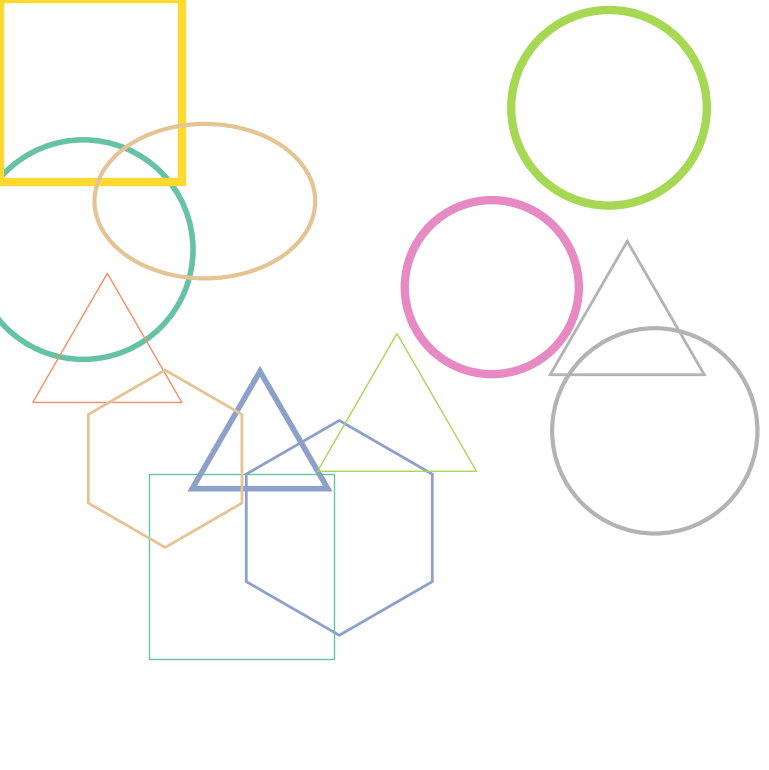[{"shape": "square", "thickness": 0.5, "radius": 0.6, "center": [0.314, 0.264]}, {"shape": "circle", "thickness": 2, "radius": 0.71, "center": [0.108, 0.676]}, {"shape": "triangle", "thickness": 0.5, "radius": 0.56, "center": [0.139, 0.533]}, {"shape": "triangle", "thickness": 2, "radius": 0.51, "center": [0.338, 0.416]}, {"shape": "hexagon", "thickness": 1, "radius": 0.7, "center": [0.441, 0.314]}, {"shape": "circle", "thickness": 3, "radius": 0.57, "center": [0.639, 0.627]}, {"shape": "triangle", "thickness": 0.5, "radius": 0.6, "center": [0.516, 0.448]}, {"shape": "circle", "thickness": 3, "radius": 0.64, "center": [0.791, 0.86]}, {"shape": "square", "thickness": 3, "radius": 0.59, "center": [0.118, 0.882]}, {"shape": "hexagon", "thickness": 1, "radius": 0.58, "center": [0.214, 0.404]}, {"shape": "oval", "thickness": 1.5, "radius": 0.72, "center": [0.266, 0.739]}, {"shape": "circle", "thickness": 1.5, "radius": 0.67, "center": [0.85, 0.44]}, {"shape": "triangle", "thickness": 1, "radius": 0.58, "center": [0.815, 0.571]}]